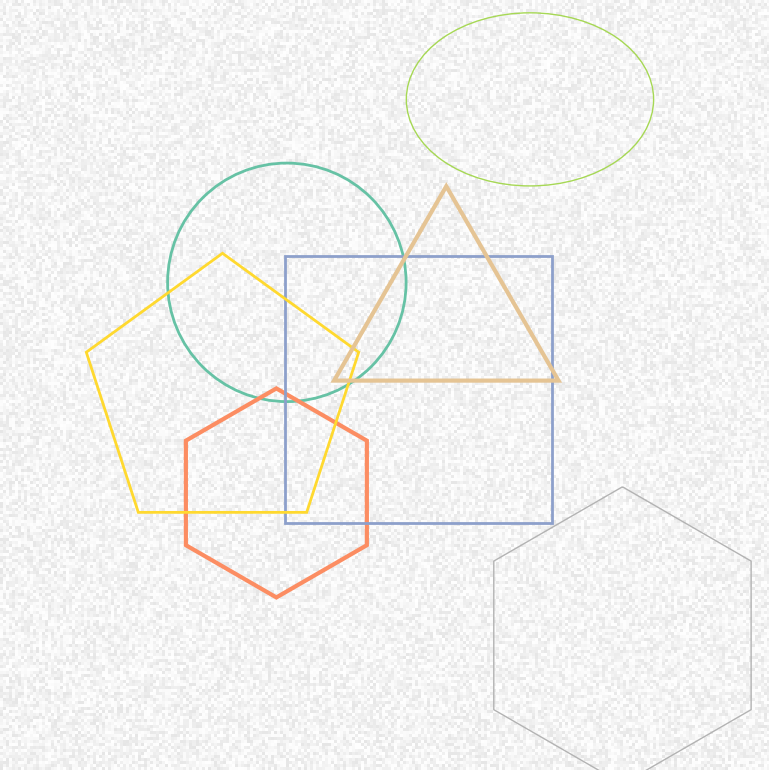[{"shape": "circle", "thickness": 1, "radius": 0.77, "center": [0.373, 0.633]}, {"shape": "hexagon", "thickness": 1.5, "radius": 0.68, "center": [0.359, 0.36]}, {"shape": "square", "thickness": 1, "radius": 0.87, "center": [0.544, 0.495]}, {"shape": "oval", "thickness": 0.5, "radius": 0.8, "center": [0.688, 0.871]}, {"shape": "pentagon", "thickness": 1, "radius": 0.93, "center": [0.289, 0.485]}, {"shape": "triangle", "thickness": 1.5, "radius": 0.84, "center": [0.58, 0.59]}, {"shape": "hexagon", "thickness": 0.5, "radius": 0.96, "center": [0.808, 0.175]}]